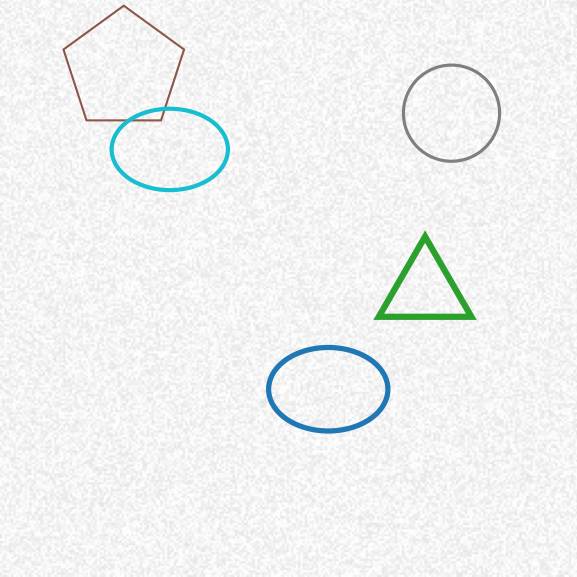[{"shape": "oval", "thickness": 2.5, "radius": 0.52, "center": [0.568, 0.325]}, {"shape": "triangle", "thickness": 3, "radius": 0.46, "center": [0.736, 0.497]}, {"shape": "pentagon", "thickness": 1, "radius": 0.55, "center": [0.214, 0.879]}, {"shape": "circle", "thickness": 1.5, "radius": 0.42, "center": [0.782, 0.803]}, {"shape": "oval", "thickness": 2, "radius": 0.5, "center": [0.294, 0.74]}]